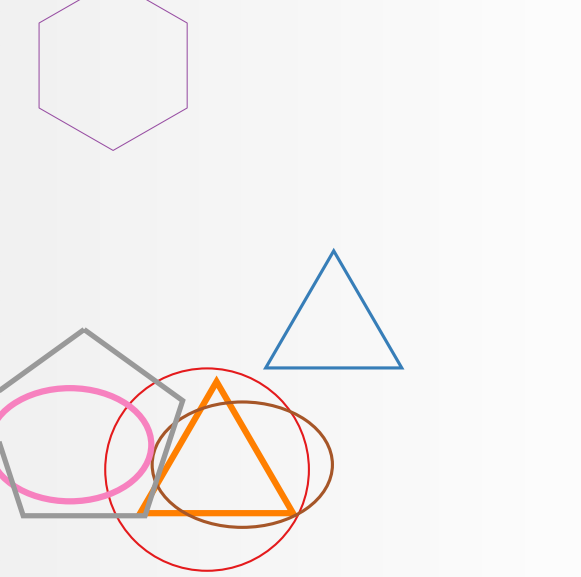[{"shape": "circle", "thickness": 1, "radius": 0.88, "center": [0.356, 0.186]}, {"shape": "triangle", "thickness": 1.5, "radius": 0.68, "center": [0.574, 0.43]}, {"shape": "hexagon", "thickness": 0.5, "radius": 0.74, "center": [0.195, 0.886]}, {"shape": "triangle", "thickness": 3, "radius": 0.76, "center": [0.373, 0.186]}, {"shape": "oval", "thickness": 1.5, "radius": 0.78, "center": [0.417, 0.195]}, {"shape": "oval", "thickness": 3, "radius": 0.7, "center": [0.12, 0.229]}, {"shape": "pentagon", "thickness": 2.5, "radius": 0.89, "center": [0.145, 0.25]}]